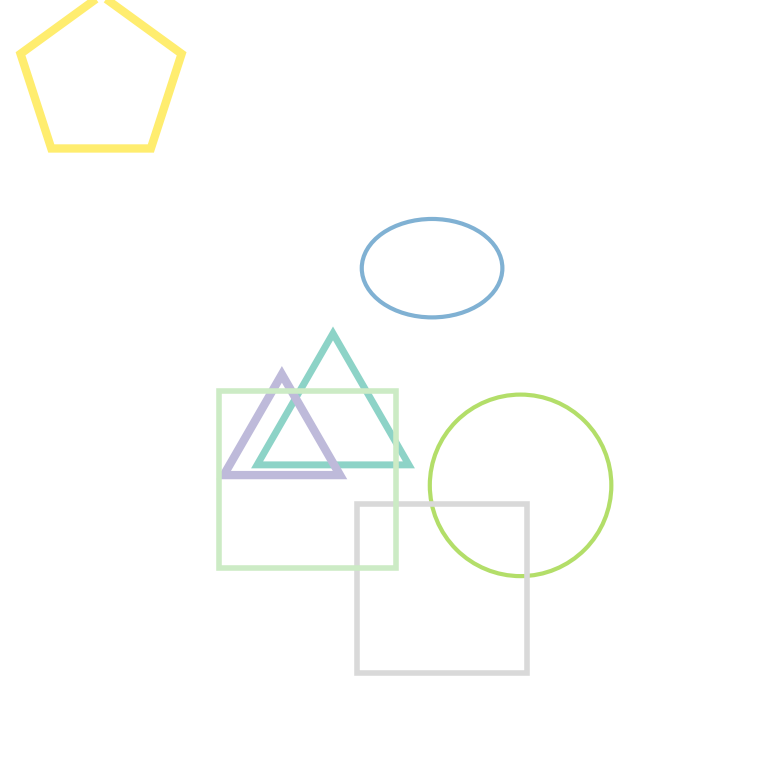[{"shape": "triangle", "thickness": 2.5, "radius": 0.57, "center": [0.432, 0.453]}, {"shape": "triangle", "thickness": 3, "radius": 0.44, "center": [0.366, 0.427]}, {"shape": "oval", "thickness": 1.5, "radius": 0.46, "center": [0.561, 0.652]}, {"shape": "circle", "thickness": 1.5, "radius": 0.59, "center": [0.676, 0.37]}, {"shape": "square", "thickness": 2, "radius": 0.55, "center": [0.574, 0.236]}, {"shape": "square", "thickness": 2, "radius": 0.58, "center": [0.4, 0.377]}, {"shape": "pentagon", "thickness": 3, "radius": 0.55, "center": [0.131, 0.896]}]